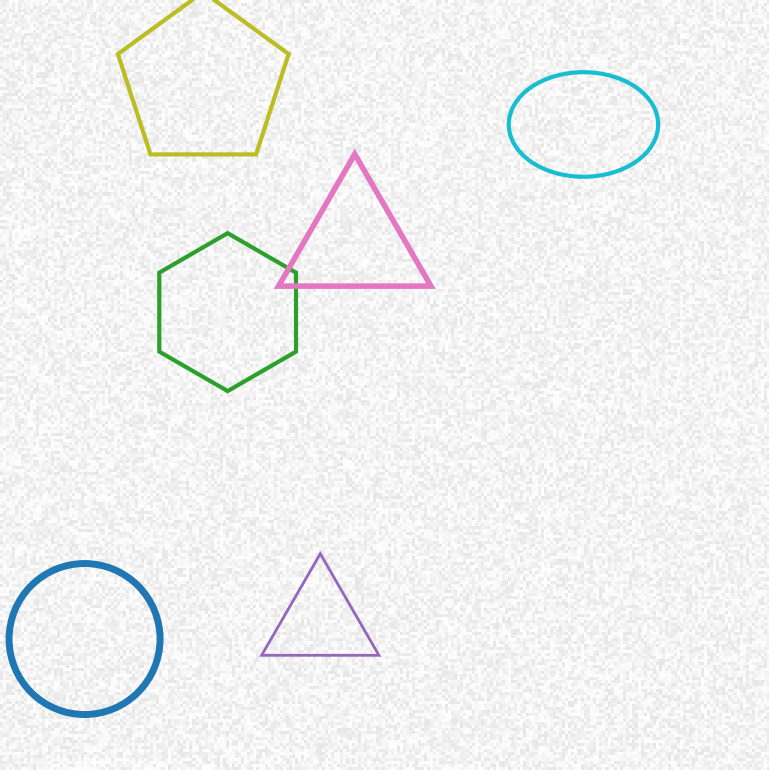[{"shape": "circle", "thickness": 2.5, "radius": 0.49, "center": [0.11, 0.17]}, {"shape": "hexagon", "thickness": 1.5, "radius": 0.51, "center": [0.296, 0.595]}, {"shape": "triangle", "thickness": 1, "radius": 0.44, "center": [0.416, 0.193]}, {"shape": "triangle", "thickness": 2, "radius": 0.57, "center": [0.461, 0.686]}, {"shape": "pentagon", "thickness": 1.5, "radius": 0.58, "center": [0.264, 0.894]}, {"shape": "oval", "thickness": 1.5, "radius": 0.49, "center": [0.758, 0.838]}]